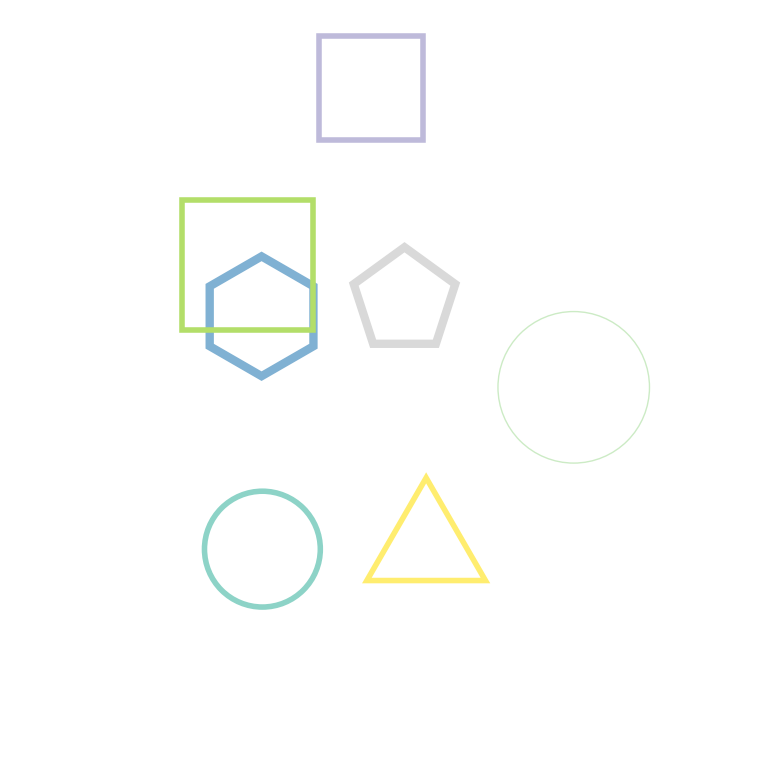[{"shape": "circle", "thickness": 2, "radius": 0.38, "center": [0.341, 0.287]}, {"shape": "square", "thickness": 2, "radius": 0.34, "center": [0.482, 0.885]}, {"shape": "hexagon", "thickness": 3, "radius": 0.39, "center": [0.34, 0.589]}, {"shape": "square", "thickness": 2, "radius": 0.42, "center": [0.321, 0.656]}, {"shape": "pentagon", "thickness": 3, "radius": 0.35, "center": [0.525, 0.61]}, {"shape": "circle", "thickness": 0.5, "radius": 0.49, "center": [0.745, 0.497]}, {"shape": "triangle", "thickness": 2, "radius": 0.44, "center": [0.553, 0.291]}]